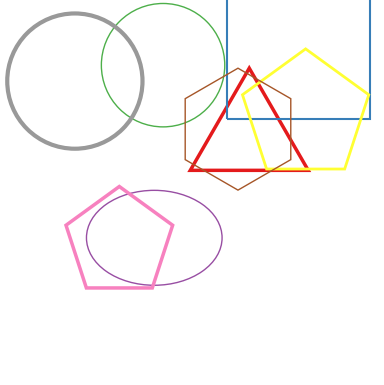[{"shape": "triangle", "thickness": 2.5, "radius": 0.88, "center": [0.647, 0.646]}, {"shape": "square", "thickness": 1.5, "radius": 0.93, "center": [0.775, 0.878]}, {"shape": "circle", "thickness": 1, "radius": 0.8, "center": [0.424, 0.831]}, {"shape": "oval", "thickness": 1, "radius": 0.88, "center": [0.401, 0.382]}, {"shape": "pentagon", "thickness": 2, "radius": 0.86, "center": [0.794, 0.701]}, {"shape": "hexagon", "thickness": 1, "radius": 0.79, "center": [0.618, 0.665]}, {"shape": "pentagon", "thickness": 2.5, "radius": 0.73, "center": [0.31, 0.37]}, {"shape": "circle", "thickness": 3, "radius": 0.88, "center": [0.194, 0.789]}]